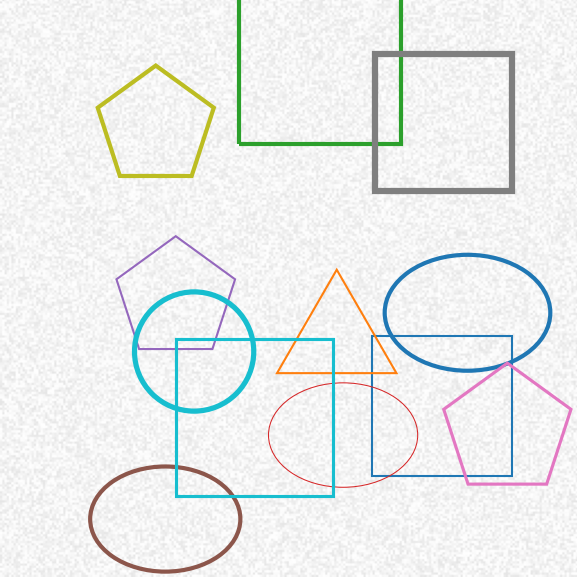[{"shape": "square", "thickness": 1, "radius": 0.61, "center": [0.765, 0.296]}, {"shape": "oval", "thickness": 2, "radius": 0.72, "center": [0.81, 0.458]}, {"shape": "triangle", "thickness": 1, "radius": 0.6, "center": [0.583, 0.413]}, {"shape": "square", "thickness": 2, "radius": 0.7, "center": [0.554, 0.89]}, {"shape": "oval", "thickness": 0.5, "radius": 0.65, "center": [0.594, 0.246]}, {"shape": "pentagon", "thickness": 1, "radius": 0.54, "center": [0.304, 0.482]}, {"shape": "oval", "thickness": 2, "radius": 0.65, "center": [0.286, 0.1]}, {"shape": "pentagon", "thickness": 1.5, "radius": 0.58, "center": [0.879, 0.255]}, {"shape": "square", "thickness": 3, "radius": 0.59, "center": [0.767, 0.787]}, {"shape": "pentagon", "thickness": 2, "radius": 0.53, "center": [0.27, 0.78]}, {"shape": "circle", "thickness": 2.5, "radius": 0.52, "center": [0.336, 0.39]}, {"shape": "square", "thickness": 1.5, "radius": 0.68, "center": [0.441, 0.276]}]